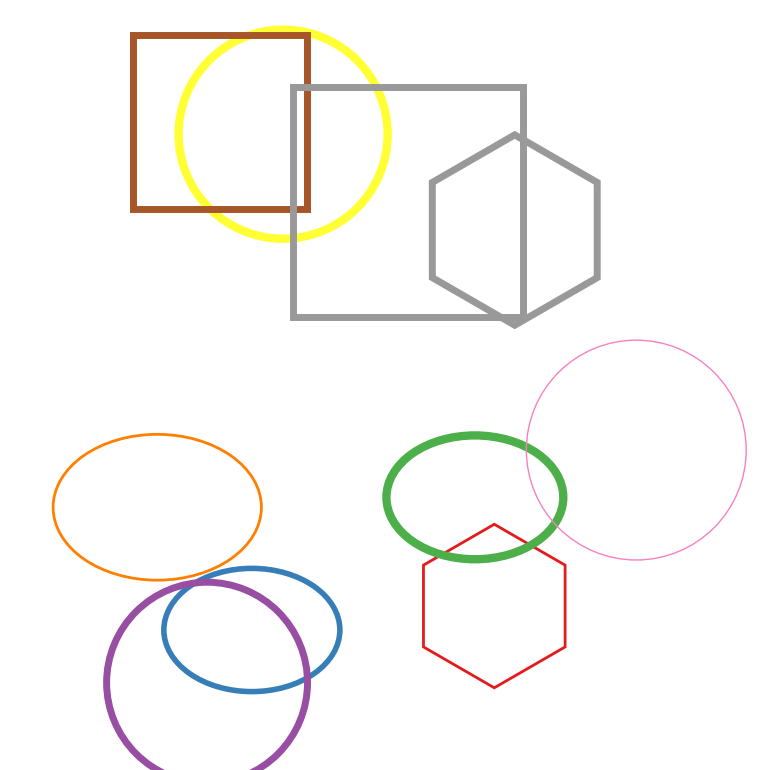[{"shape": "hexagon", "thickness": 1, "radius": 0.53, "center": [0.642, 0.213]}, {"shape": "oval", "thickness": 2, "radius": 0.57, "center": [0.327, 0.182]}, {"shape": "oval", "thickness": 3, "radius": 0.57, "center": [0.617, 0.354]}, {"shape": "circle", "thickness": 2.5, "radius": 0.65, "center": [0.269, 0.113]}, {"shape": "oval", "thickness": 1, "radius": 0.68, "center": [0.204, 0.341]}, {"shape": "circle", "thickness": 3, "radius": 0.68, "center": [0.368, 0.826]}, {"shape": "square", "thickness": 2.5, "radius": 0.56, "center": [0.286, 0.842]}, {"shape": "circle", "thickness": 0.5, "radius": 0.71, "center": [0.826, 0.415]}, {"shape": "square", "thickness": 2.5, "radius": 0.75, "center": [0.53, 0.738]}, {"shape": "hexagon", "thickness": 2.5, "radius": 0.62, "center": [0.669, 0.701]}]